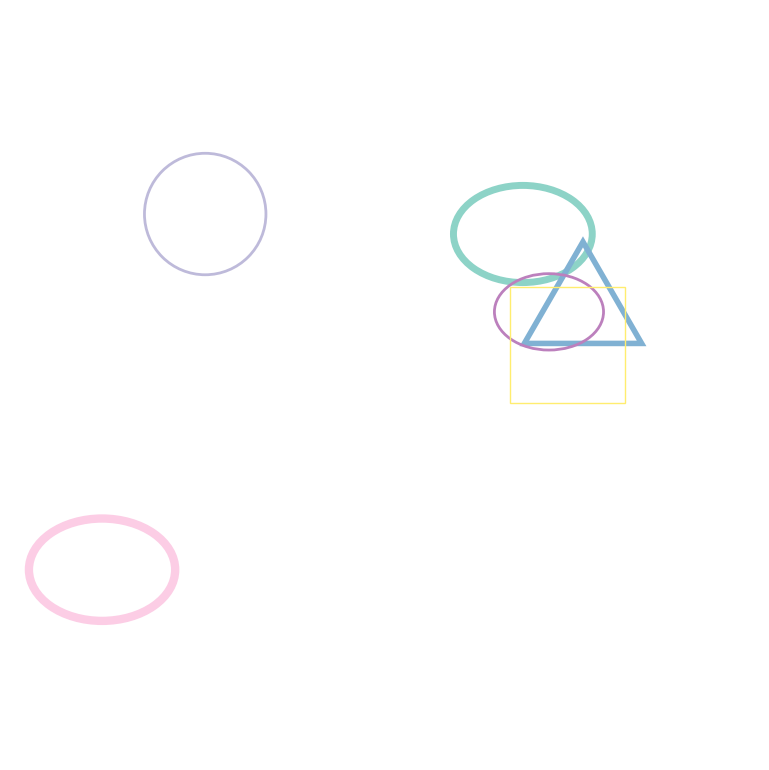[{"shape": "oval", "thickness": 2.5, "radius": 0.45, "center": [0.679, 0.696]}, {"shape": "circle", "thickness": 1, "radius": 0.39, "center": [0.266, 0.722]}, {"shape": "triangle", "thickness": 2, "radius": 0.44, "center": [0.757, 0.598]}, {"shape": "oval", "thickness": 3, "radius": 0.47, "center": [0.133, 0.26]}, {"shape": "oval", "thickness": 1, "radius": 0.35, "center": [0.713, 0.595]}, {"shape": "square", "thickness": 0.5, "radius": 0.37, "center": [0.737, 0.552]}]